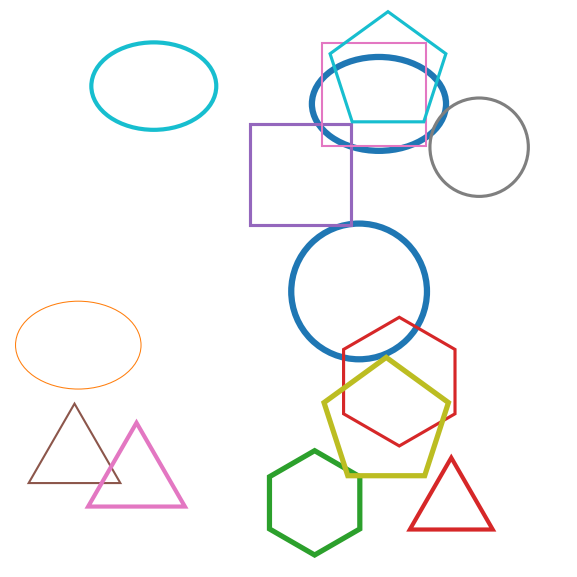[{"shape": "circle", "thickness": 3, "radius": 0.59, "center": [0.622, 0.494]}, {"shape": "oval", "thickness": 3, "radius": 0.58, "center": [0.656, 0.819]}, {"shape": "oval", "thickness": 0.5, "radius": 0.54, "center": [0.136, 0.402]}, {"shape": "hexagon", "thickness": 2.5, "radius": 0.45, "center": [0.545, 0.128]}, {"shape": "hexagon", "thickness": 1.5, "radius": 0.56, "center": [0.691, 0.338]}, {"shape": "triangle", "thickness": 2, "radius": 0.41, "center": [0.781, 0.124]}, {"shape": "square", "thickness": 1.5, "radius": 0.44, "center": [0.521, 0.697]}, {"shape": "triangle", "thickness": 1, "radius": 0.46, "center": [0.129, 0.209]}, {"shape": "square", "thickness": 1, "radius": 0.45, "center": [0.647, 0.835]}, {"shape": "triangle", "thickness": 2, "radius": 0.48, "center": [0.236, 0.17]}, {"shape": "circle", "thickness": 1.5, "radius": 0.43, "center": [0.83, 0.744]}, {"shape": "pentagon", "thickness": 2.5, "radius": 0.57, "center": [0.669, 0.267]}, {"shape": "pentagon", "thickness": 1.5, "radius": 0.53, "center": [0.672, 0.873]}, {"shape": "oval", "thickness": 2, "radius": 0.54, "center": [0.266, 0.85]}]